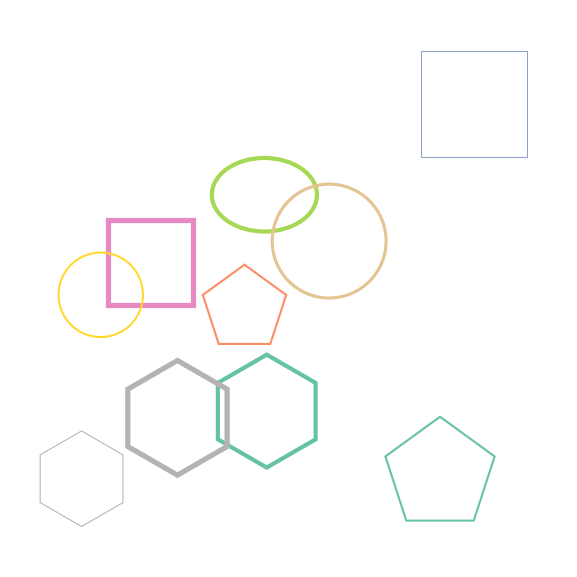[{"shape": "pentagon", "thickness": 1, "radius": 0.5, "center": [0.762, 0.178]}, {"shape": "hexagon", "thickness": 2, "radius": 0.49, "center": [0.462, 0.287]}, {"shape": "pentagon", "thickness": 1, "radius": 0.38, "center": [0.423, 0.465]}, {"shape": "square", "thickness": 0.5, "radius": 0.46, "center": [0.82, 0.819]}, {"shape": "square", "thickness": 2.5, "radius": 0.37, "center": [0.26, 0.544]}, {"shape": "oval", "thickness": 2, "radius": 0.46, "center": [0.458, 0.662]}, {"shape": "circle", "thickness": 1, "radius": 0.37, "center": [0.174, 0.489]}, {"shape": "circle", "thickness": 1.5, "radius": 0.49, "center": [0.57, 0.582]}, {"shape": "hexagon", "thickness": 2.5, "radius": 0.5, "center": [0.307, 0.276]}, {"shape": "hexagon", "thickness": 0.5, "radius": 0.41, "center": [0.141, 0.17]}]